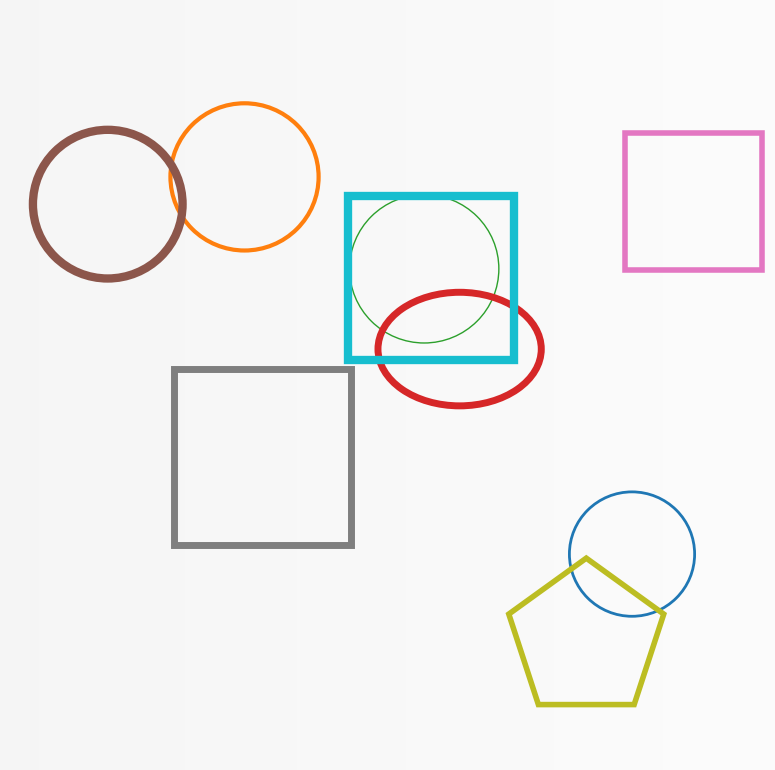[{"shape": "circle", "thickness": 1, "radius": 0.4, "center": [0.816, 0.28]}, {"shape": "circle", "thickness": 1.5, "radius": 0.48, "center": [0.316, 0.77]}, {"shape": "circle", "thickness": 0.5, "radius": 0.48, "center": [0.547, 0.651]}, {"shape": "oval", "thickness": 2.5, "radius": 0.53, "center": [0.593, 0.547]}, {"shape": "circle", "thickness": 3, "radius": 0.48, "center": [0.139, 0.735]}, {"shape": "square", "thickness": 2, "radius": 0.44, "center": [0.895, 0.738]}, {"shape": "square", "thickness": 2.5, "radius": 0.57, "center": [0.339, 0.406]}, {"shape": "pentagon", "thickness": 2, "radius": 0.53, "center": [0.756, 0.17]}, {"shape": "square", "thickness": 3, "radius": 0.53, "center": [0.556, 0.639]}]